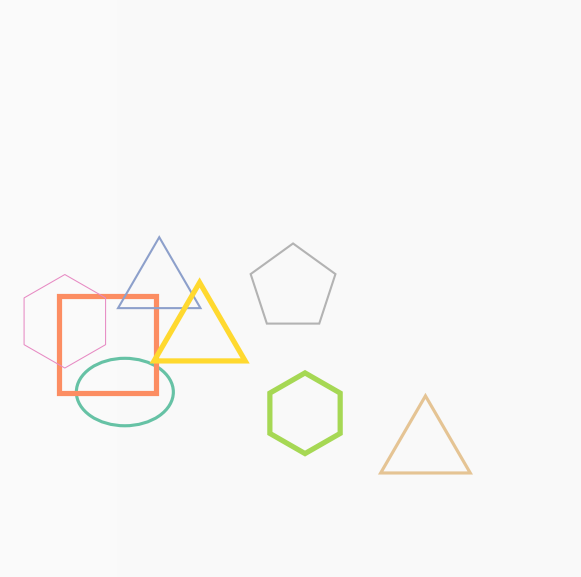[{"shape": "oval", "thickness": 1.5, "radius": 0.42, "center": [0.215, 0.32]}, {"shape": "square", "thickness": 2.5, "radius": 0.42, "center": [0.185, 0.403]}, {"shape": "triangle", "thickness": 1, "radius": 0.41, "center": [0.274, 0.507]}, {"shape": "hexagon", "thickness": 0.5, "radius": 0.4, "center": [0.112, 0.443]}, {"shape": "hexagon", "thickness": 2.5, "radius": 0.35, "center": [0.525, 0.284]}, {"shape": "triangle", "thickness": 2.5, "radius": 0.45, "center": [0.343, 0.419]}, {"shape": "triangle", "thickness": 1.5, "radius": 0.44, "center": [0.732, 0.225]}, {"shape": "pentagon", "thickness": 1, "radius": 0.38, "center": [0.504, 0.501]}]